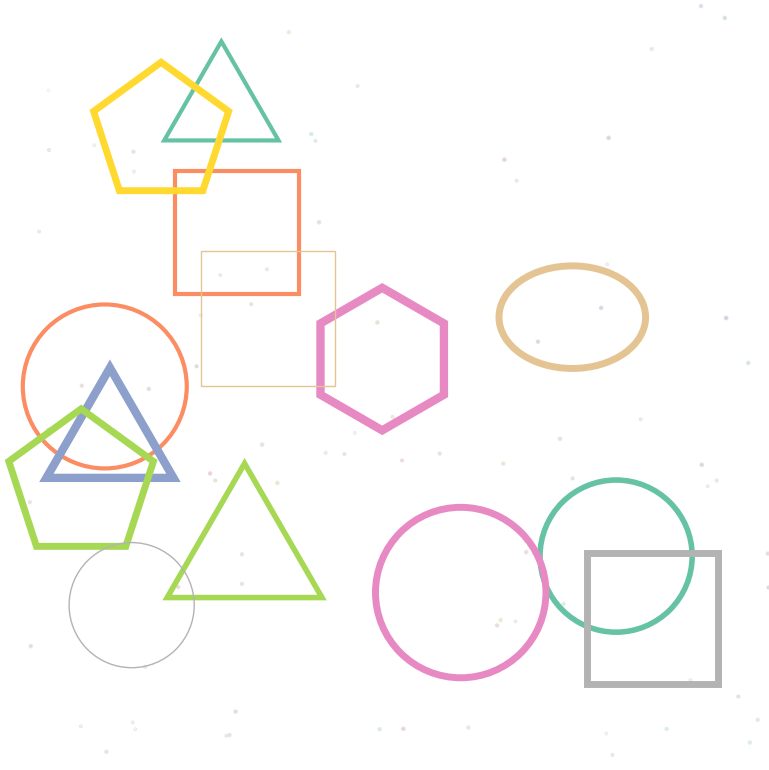[{"shape": "circle", "thickness": 2, "radius": 0.49, "center": [0.8, 0.278]}, {"shape": "triangle", "thickness": 1.5, "radius": 0.43, "center": [0.287, 0.86]}, {"shape": "square", "thickness": 1.5, "radius": 0.4, "center": [0.308, 0.698]}, {"shape": "circle", "thickness": 1.5, "radius": 0.53, "center": [0.136, 0.498]}, {"shape": "triangle", "thickness": 3, "radius": 0.48, "center": [0.143, 0.427]}, {"shape": "hexagon", "thickness": 3, "radius": 0.46, "center": [0.496, 0.534]}, {"shape": "circle", "thickness": 2.5, "radius": 0.55, "center": [0.598, 0.23]}, {"shape": "triangle", "thickness": 2, "radius": 0.58, "center": [0.318, 0.282]}, {"shape": "pentagon", "thickness": 2.5, "radius": 0.49, "center": [0.105, 0.37]}, {"shape": "pentagon", "thickness": 2.5, "radius": 0.46, "center": [0.209, 0.827]}, {"shape": "square", "thickness": 0.5, "radius": 0.44, "center": [0.348, 0.586]}, {"shape": "oval", "thickness": 2.5, "radius": 0.48, "center": [0.743, 0.588]}, {"shape": "circle", "thickness": 0.5, "radius": 0.41, "center": [0.171, 0.214]}, {"shape": "square", "thickness": 2.5, "radius": 0.42, "center": [0.848, 0.196]}]